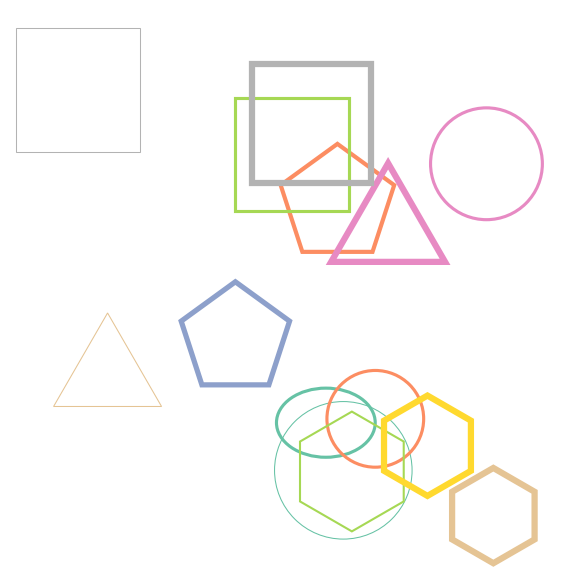[{"shape": "circle", "thickness": 0.5, "radius": 0.6, "center": [0.594, 0.185]}, {"shape": "oval", "thickness": 1.5, "radius": 0.43, "center": [0.564, 0.267]}, {"shape": "circle", "thickness": 1.5, "radius": 0.42, "center": [0.65, 0.274]}, {"shape": "pentagon", "thickness": 2, "radius": 0.52, "center": [0.584, 0.647]}, {"shape": "pentagon", "thickness": 2.5, "radius": 0.49, "center": [0.408, 0.413]}, {"shape": "circle", "thickness": 1.5, "radius": 0.48, "center": [0.842, 0.716]}, {"shape": "triangle", "thickness": 3, "radius": 0.57, "center": [0.672, 0.603]}, {"shape": "hexagon", "thickness": 1, "radius": 0.52, "center": [0.609, 0.183]}, {"shape": "square", "thickness": 1.5, "radius": 0.49, "center": [0.506, 0.731]}, {"shape": "hexagon", "thickness": 3, "radius": 0.43, "center": [0.74, 0.227]}, {"shape": "triangle", "thickness": 0.5, "radius": 0.54, "center": [0.186, 0.349]}, {"shape": "hexagon", "thickness": 3, "radius": 0.41, "center": [0.854, 0.106]}, {"shape": "square", "thickness": 3, "radius": 0.51, "center": [0.54, 0.785]}, {"shape": "square", "thickness": 0.5, "radius": 0.54, "center": [0.134, 0.844]}]